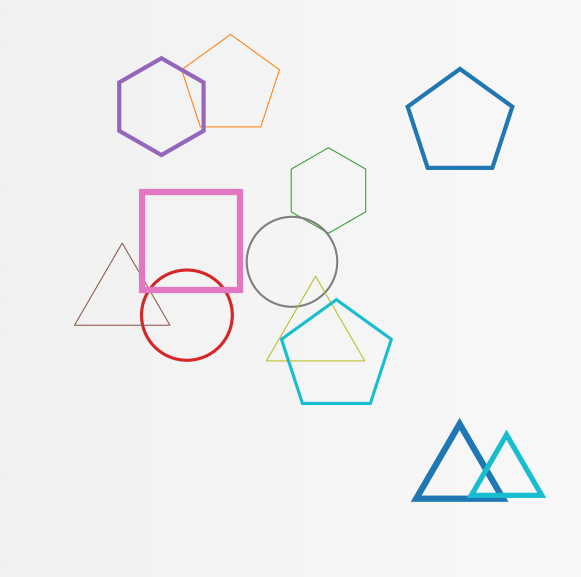[{"shape": "pentagon", "thickness": 2, "radius": 0.47, "center": [0.791, 0.785]}, {"shape": "triangle", "thickness": 3, "radius": 0.43, "center": [0.791, 0.179]}, {"shape": "pentagon", "thickness": 0.5, "radius": 0.44, "center": [0.397, 0.851]}, {"shape": "hexagon", "thickness": 0.5, "radius": 0.37, "center": [0.565, 0.669]}, {"shape": "circle", "thickness": 1.5, "radius": 0.39, "center": [0.322, 0.453]}, {"shape": "hexagon", "thickness": 2, "radius": 0.42, "center": [0.278, 0.815]}, {"shape": "triangle", "thickness": 0.5, "radius": 0.47, "center": [0.21, 0.483]}, {"shape": "square", "thickness": 3, "radius": 0.42, "center": [0.328, 0.582]}, {"shape": "circle", "thickness": 1, "radius": 0.39, "center": [0.502, 0.546]}, {"shape": "triangle", "thickness": 0.5, "radius": 0.49, "center": [0.543, 0.423]}, {"shape": "pentagon", "thickness": 1.5, "radius": 0.5, "center": [0.579, 0.381]}, {"shape": "triangle", "thickness": 2.5, "radius": 0.35, "center": [0.871, 0.176]}]